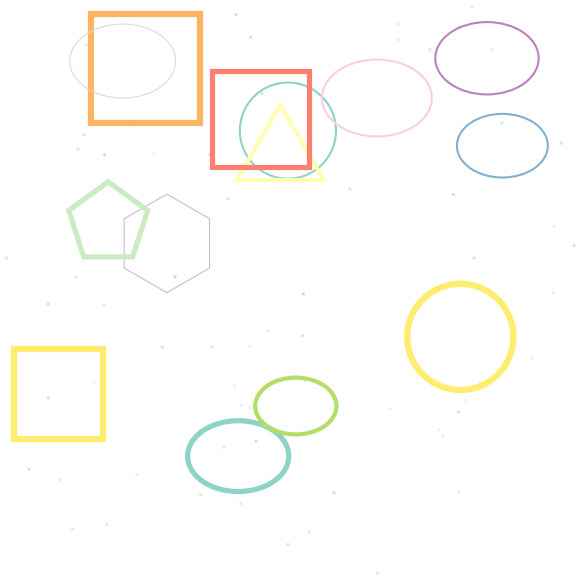[{"shape": "circle", "thickness": 1, "radius": 0.42, "center": [0.499, 0.773]}, {"shape": "oval", "thickness": 2.5, "radius": 0.44, "center": [0.413, 0.209]}, {"shape": "triangle", "thickness": 2, "radius": 0.44, "center": [0.485, 0.731]}, {"shape": "hexagon", "thickness": 0.5, "radius": 0.43, "center": [0.289, 0.578]}, {"shape": "square", "thickness": 2.5, "radius": 0.42, "center": [0.451, 0.793]}, {"shape": "oval", "thickness": 1, "radius": 0.39, "center": [0.87, 0.747]}, {"shape": "square", "thickness": 3, "radius": 0.47, "center": [0.252, 0.881]}, {"shape": "oval", "thickness": 2, "radius": 0.35, "center": [0.512, 0.296]}, {"shape": "oval", "thickness": 1, "radius": 0.48, "center": [0.653, 0.829]}, {"shape": "oval", "thickness": 0.5, "radius": 0.46, "center": [0.213, 0.893]}, {"shape": "oval", "thickness": 1, "radius": 0.45, "center": [0.843, 0.898]}, {"shape": "pentagon", "thickness": 2.5, "radius": 0.36, "center": [0.187, 0.612]}, {"shape": "circle", "thickness": 3, "radius": 0.46, "center": [0.797, 0.416]}, {"shape": "square", "thickness": 3, "radius": 0.39, "center": [0.101, 0.316]}]